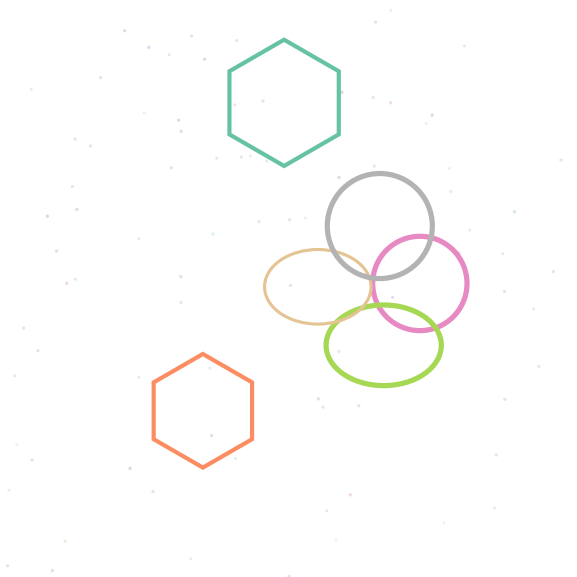[{"shape": "hexagon", "thickness": 2, "radius": 0.55, "center": [0.492, 0.821]}, {"shape": "hexagon", "thickness": 2, "radius": 0.49, "center": [0.351, 0.288]}, {"shape": "circle", "thickness": 2.5, "radius": 0.41, "center": [0.727, 0.508]}, {"shape": "oval", "thickness": 2.5, "radius": 0.5, "center": [0.664, 0.401]}, {"shape": "oval", "thickness": 1.5, "radius": 0.46, "center": [0.55, 0.503]}, {"shape": "circle", "thickness": 2.5, "radius": 0.45, "center": [0.658, 0.608]}]